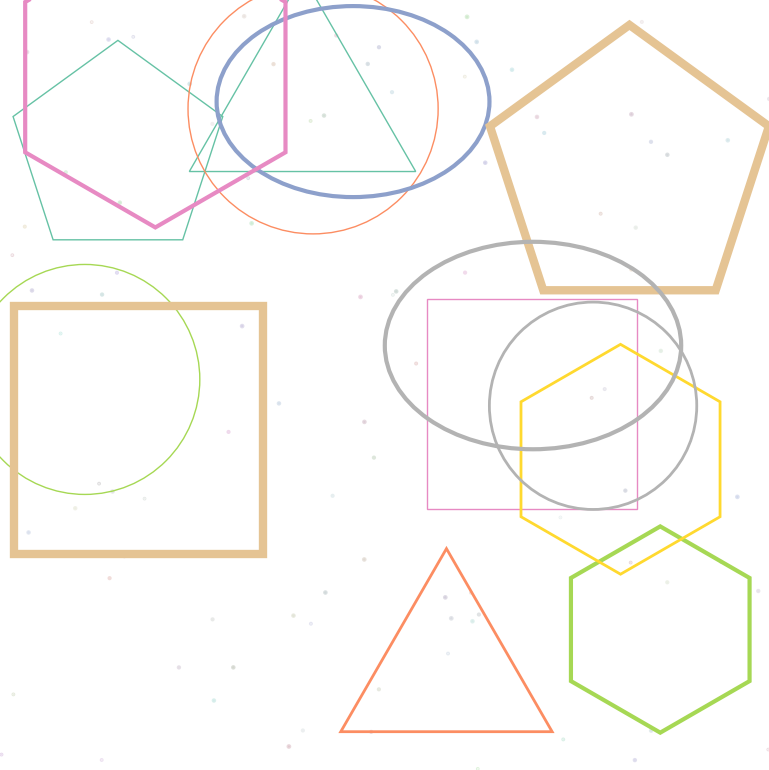[{"shape": "pentagon", "thickness": 0.5, "radius": 0.72, "center": [0.153, 0.804]}, {"shape": "triangle", "thickness": 0.5, "radius": 0.85, "center": [0.393, 0.862]}, {"shape": "circle", "thickness": 0.5, "radius": 0.81, "center": [0.407, 0.859]}, {"shape": "triangle", "thickness": 1, "radius": 0.79, "center": [0.58, 0.129]}, {"shape": "oval", "thickness": 1.5, "radius": 0.89, "center": [0.458, 0.868]}, {"shape": "hexagon", "thickness": 1.5, "radius": 0.98, "center": [0.202, 0.9]}, {"shape": "square", "thickness": 0.5, "radius": 0.68, "center": [0.691, 0.476]}, {"shape": "hexagon", "thickness": 1.5, "radius": 0.67, "center": [0.857, 0.182]}, {"shape": "circle", "thickness": 0.5, "radius": 0.75, "center": [0.11, 0.507]}, {"shape": "hexagon", "thickness": 1, "radius": 0.75, "center": [0.806, 0.404]}, {"shape": "square", "thickness": 3, "radius": 0.81, "center": [0.18, 0.442]}, {"shape": "pentagon", "thickness": 3, "radius": 0.95, "center": [0.817, 0.777]}, {"shape": "oval", "thickness": 1.5, "radius": 0.96, "center": [0.692, 0.551]}, {"shape": "circle", "thickness": 1, "radius": 0.67, "center": [0.77, 0.473]}]